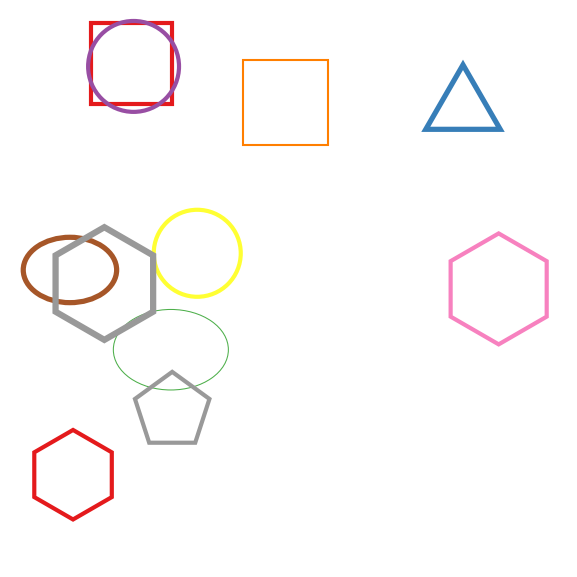[{"shape": "square", "thickness": 2, "radius": 0.35, "center": [0.228, 0.889]}, {"shape": "hexagon", "thickness": 2, "radius": 0.39, "center": [0.126, 0.177]}, {"shape": "triangle", "thickness": 2.5, "radius": 0.37, "center": [0.802, 0.812]}, {"shape": "oval", "thickness": 0.5, "radius": 0.5, "center": [0.296, 0.394]}, {"shape": "circle", "thickness": 2, "radius": 0.39, "center": [0.231, 0.884]}, {"shape": "square", "thickness": 1, "radius": 0.37, "center": [0.495, 0.822]}, {"shape": "circle", "thickness": 2, "radius": 0.38, "center": [0.342, 0.561]}, {"shape": "oval", "thickness": 2.5, "radius": 0.4, "center": [0.121, 0.532]}, {"shape": "hexagon", "thickness": 2, "radius": 0.48, "center": [0.863, 0.499]}, {"shape": "hexagon", "thickness": 3, "radius": 0.49, "center": [0.181, 0.508]}, {"shape": "pentagon", "thickness": 2, "radius": 0.34, "center": [0.298, 0.287]}]